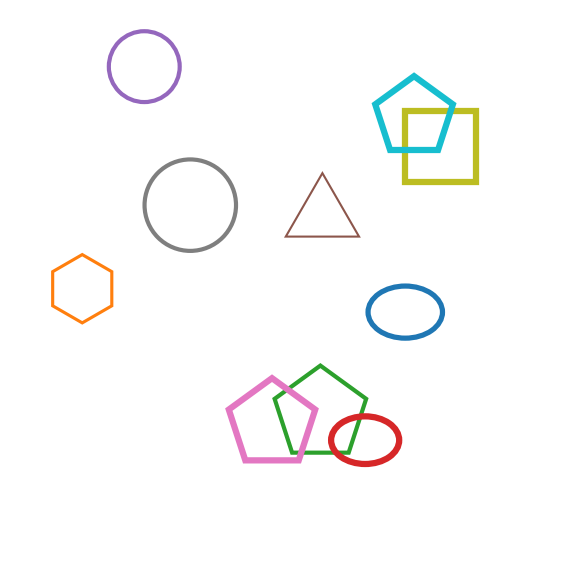[{"shape": "oval", "thickness": 2.5, "radius": 0.32, "center": [0.702, 0.459]}, {"shape": "hexagon", "thickness": 1.5, "radius": 0.3, "center": [0.142, 0.499]}, {"shape": "pentagon", "thickness": 2, "radius": 0.42, "center": [0.555, 0.283]}, {"shape": "oval", "thickness": 3, "radius": 0.29, "center": [0.632, 0.237]}, {"shape": "circle", "thickness": 2, "radius": 0.31, "center": [0.25, 0.884]}, {"shape": "triangle", "thickness": 1, "radius": 0.37, "center": [0.558, 0.626]}, {"shape": "pentagon", "thickness": 3, "radius": 0.39, "center": [0.471, 0.266]}, {"shape": "circle", "thickness": 2, "radius": 0.4, "center": [0.33, 0.644]}, {"shape": "square", "thickness": 3, "radius": 0.31, "center": [0.763, 0.746]}, {"shape": "pentagon", "thickness": 3, "radius": 0.35, "center": [0.717, 0.797]}]